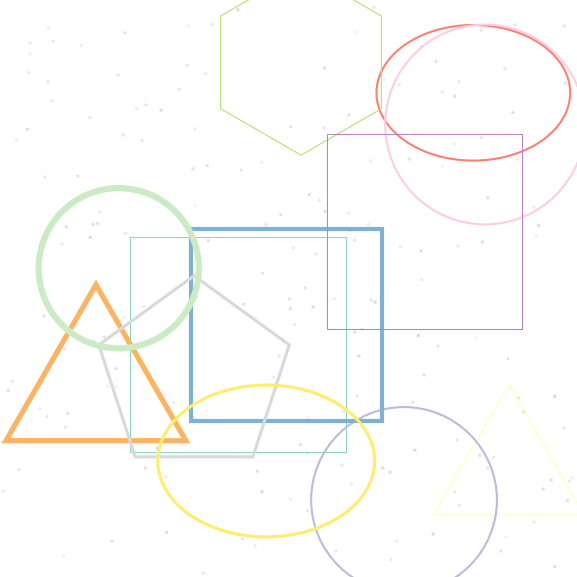[{"shape": "square", "thickness": 0.5, "radius": 0.93, "center": [0.412, 0.403]}, {"shape": "triangle", "thickness": 0.5, "radius": 0.75, "center": [0.881, 0.183]}, {"shape": "circle", "thickness": 1, "radius": 0.8, "center": [0.7, 0.133]}, {"shape": "oval", "thickness": 1, "radius": 0.84, "center": [0.82, 0.838]}, {"shape": "square", "thickness": 2, "radius": 0.83, "center": [0.496, 0.436]}, {"shape": "triangle", "thickness": 2.5, "radius": 0.9, "center": [0.166, 0.326]}, {"shape": "hexagon", "thickness": 0.5, "radius": 0.8, "center": [0.521, 0.891]}, {"shape": "circle", "thickness": 1, "radius": 0.87, "center": [0.84, 0.784]}, {"shape": "pentagon", "thickness": 1.5, "radius": 0.87, "center": [0.336, 0.348]}, {"shape": "square", "thickness": 0.5, "radius": 0.84, "center": [0.735, 0.598]}, {"shape": "circle", "thickness": 3, "radius": 0.69, "center": [0.206, 0.535]}, {"shape": "oval", "thickness": 1.5, "radius": 0.94, "center": [0.461, 0.201]}]